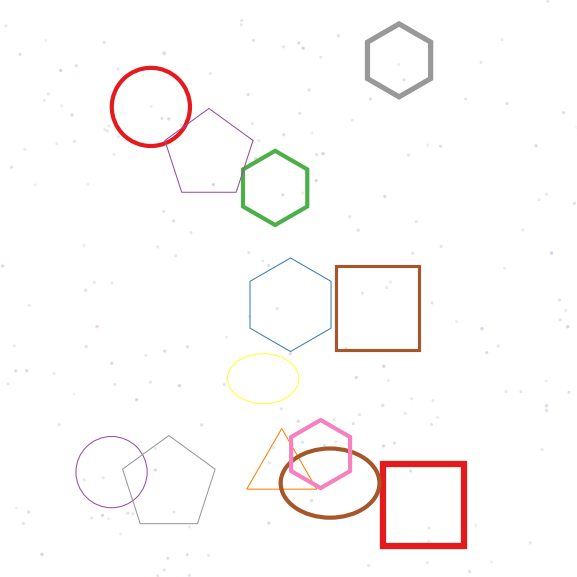[{"shape": "square", "thickness": 3, "radius": 0.35, "center": [0.733, 0.125]}, {"shape": "circle", "thickness": 2, "radius": 0.34, "center": [0.261, 0.814]}, {"shape": "hexagon", "thickness": 0.5, "radius": 0.41, "center": [0.503, 0.471]}, {"shape": "hexagon", "thickness": 2, "radius": 0.32, "center": [0.476, 0.674]}, {"shape": "pentagon", "thickness": 0.5, "radius": 0.4, "center": [0.362, 0.731]}, {"shape": "circle", "thickness": 0.5, "radius": 0.31, "center": [0.193, 0.182]}, {"shape": "triangle", "thickness": 0.5, "radius": 0.35, "center": [0.488, 0.187]}, {"shape": "oval", "thickness": 0.5, "radius": 0.31, "center": [0.456, 0.343]}, {"shape": "oval", "thickness": 2, "radius": 0.43, "center": [0.572, 0.163]}, {"shape": "square", "thickness": 1.5, "radius": 0.36, "center": [0.654, 0.466]}, {"shape": "hexagon", "thickness": 2, "radius": 0.29, "center": [0.555, 0.213]}, {"shape": "pentagon", "thickness": 0.5, "radius": 0.42, "center": [0.292, 0.161]}, {"shape": "hexagon", "thickness": 2.5, "radius": 0.32, "center": [0.691, 0.895]}]